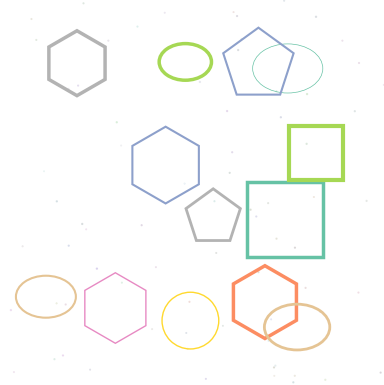[{"shape": "oval", "thickness": 0.5, "radius": 0.46, "center": [0.747, 0.822]}, {"shape": "square", "thickness": 2.5, "radius": 0.49, "center": [0.74, 0.43]}, {"shape": "hexagon", "thickness": 2.5, "radius": 0.47, "center": [0.688, 0.215]}, {"shape": "pentagon", "thickness": 1.5, "radius": 0.48, "center": [0.671, 0.832]}, {"shape": "hexagon", "thickness": 1.5, "radius": 0.5, "center": [0.43, 0.571]}, {"shape": "hexagon", "thickness": 1, "radius": 0.46, "center": [0.3, 0.2]}, {"shape": "square", "thickness": 3, "radius": 0.35, "center": [0.821, 0.603]}, {"shape": "oval", "thickness": 2.5, "radius": 0.34, "center": [0.481, 0.839]}, {"shape": "circle", "thickness": 1, "radius": 0.37, "center": [0.495, 0.167]}, {"shape": "oval", "thickness": 1.5, "radius": 0.39, "center": [0.119, 0.229]}, {"shape": "oval", "thickness": 2, "radius": 0.42, "center": [0.772, 0.15]}, {"shape": "pentagon", "thickness": 2, "radius": 0.37, "center": [0.554, 0.435]}, {"shape": "hexagon", "thickness": 2.5, "radius": 0.42, "center": [0.2, 0.836]}]